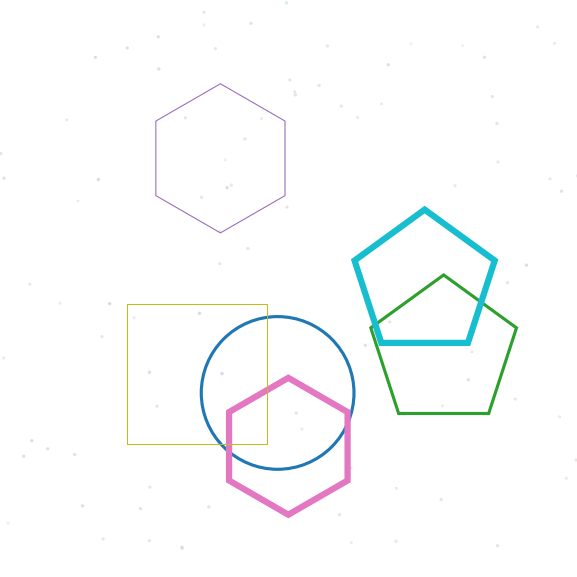[{"shape": "circle", "thickness": 1.5, "radius": 0.66, "center": [0.481, 0.319]}, {"shape": "pentagon", "thickness": 1.5, "radius": 0.66, "center": [0.768, 0.39]}, {"shape": "hexagon", "thickness": 0.5, "radius": 0.65, "center": [0.382, 0.725]}, {"shape": "hexagon", "thickness": 3, "radius": 0.59, "center": [0.499, 0.226]}, {"shape": "square", "thickness": 0.5, "radius": 0.6, "center": [0.341, 0.351]}, {"shape": "pentagon", "thickness": 3, "radius": 0.64, "center": [0.735, 0.509]}]